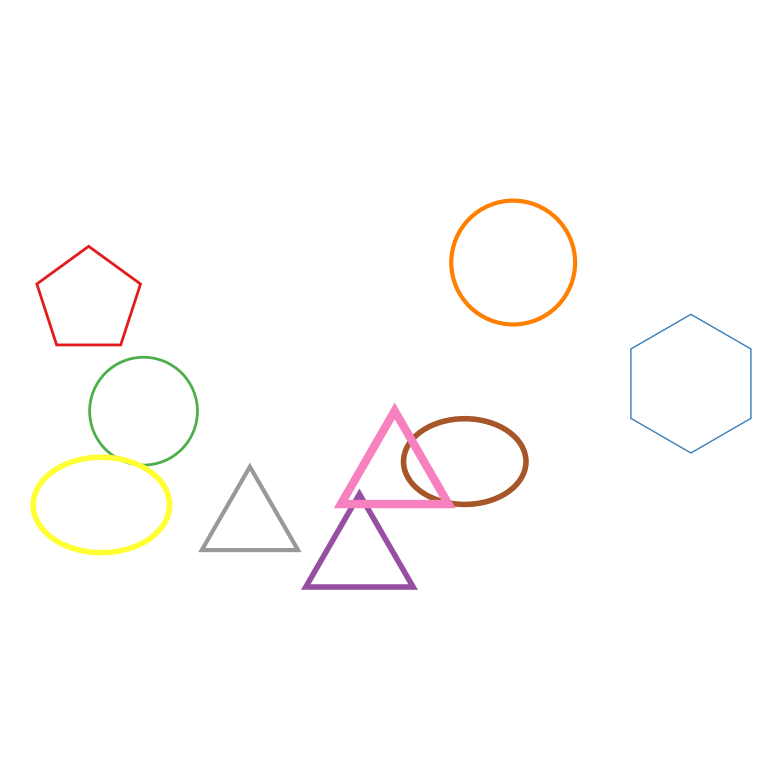[{"shape": "pentagon", "thickness": 1, "radius": 0.35, "center": [0.115, 0.609]}, {"shape": "hexagon", "thickness": 0.5, "radius": 0.45, "center": [0.897, 0.502]}, {"shape": "circle", "thickness": 1, "radius": 0.35, "center": [0.186, 0.466]}, {"shape": "triangle", "thickness": 2, "radius": 0.4, "center": [0.467, 0.278]}, {"shape": "circle", "thickness": 1.5, "radius": 0.4, "center": [0.666, 0.659]}, {"shape": "oval", "thickness": 2, "radius": 0.44, "center": [0.132, 0.344]}, {"shape": "oval", "thickness": 2, "radius": 0.4, "center": [0.604, 0.401]}, {"shape": "triangle", "thickness": 3, "radius": 0.4, "center": [0.513, 0.386]}, {"shape": "triangle", "thickness": 1.5, "radius": 0.36, "center": [0.325, 0.322]}]